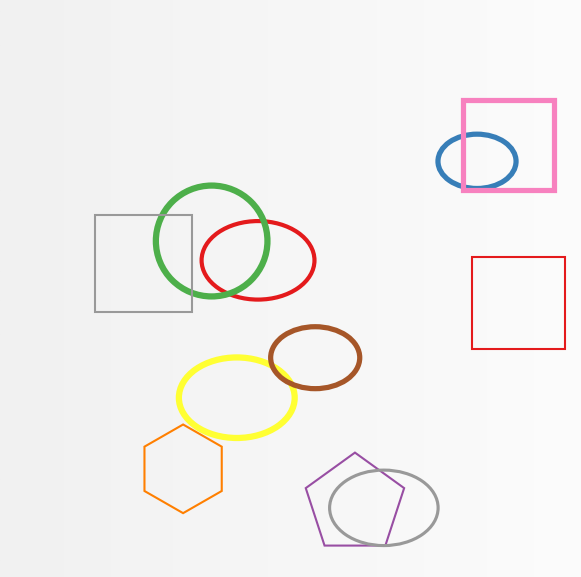[{"shape": "oval", "thickness": 2, "radius": 0.49, "center": [0.444, 0.548]}, {"shape": "square", "thickness": 1, "radius": 0.4, "center": [0.892, 0.475]}, {"shape": "oval", "thickness": 2.5, "radius": 0.34, "center": [0.821, 0.72]}, {"shape": "circle", "thickness": 3, "radius": 0.48, "center": [0.364, 0.582]}, {"shape": "pentagon", "thickness": 1, "radius": 0.44, "center": [0.611, 0.126]}, {"shape": "hexagon", "thickness": 1, "radius": 0.38, "center": [0.315, 0.187]}, {"shape": "oval", "thickness": 3, "radius": 0.5, "center": [0.407, 0.31]}, {"shape": "oval", "thickness": 2.5, "radius": 0.38, "center": [0.542, 0.38]}, {"shape": "square", "thickness": 2.5, "radius": 0.39, "center": [0.875, 0.748]}, {"shape": "oval", "thickness": 1.5, "radius": 0.47, "center": [0.66, 0.12]}, {"shape": "square", "thickness": 1, "radius": 0.42, "center": [0.247, 0.543]}]